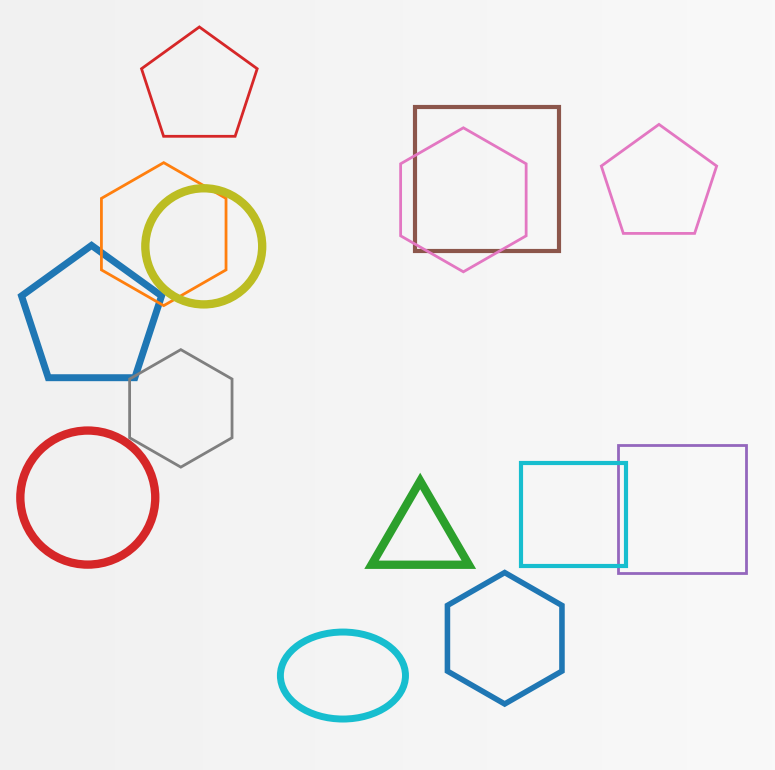[{"shape": "pentagon", "thickness": 2.5, "radius": 0.47, "center": [0.118, 0.586]}, {"shape": "hexagon", "thickness": 2, "radius": 0.43, "center": [0.651, 0.171]}, {"shape": "hexagon", "thickness": 1, "radius": 0.46, "center": [0.211, 0.696]}, {"shape": "triangle", "thickness": 3, "radius": 0.36, "center": [0.542, 0.303]}, {"shape": "circle", "thickness": 3, "radius": 0.44, "center": [0.113, 0.354]}, {"shape": "pentagon", "thickness": 1, "radius": 0.39, "center": [0.257, 0.886]}, {"shape": "square", "thickness": 1, "radius": 0.41, "center": [0.88, 0.339]}, {"shape": "square", "thickness": 1.5, "radius": 0.47, "center": [0.628, 0.767]}, {"shape": "pentagon", "thickness": 1, "radius": 0.39, "center": [0.85, 0.76]}, {"shape": "hexagon", "thickness": 1, "radius": 0.47, "center": [0.598, 0.741]}, {"shape": "hexagon", "thickness": 1, "radius": 0.38, "center": [0.233, 0.47]}, {"shape": "circle", "thickness": 3, "radius": 0.38, "center": [0.263, 0.68]}, {"shape": "oval", "thickness": 2.5, "radius": 0.4, "center": [0.442, 0.123]}, {"shape": "square", "thickness": 1.5, "radius": 0.34, "center": [0.74, 0.332]}]